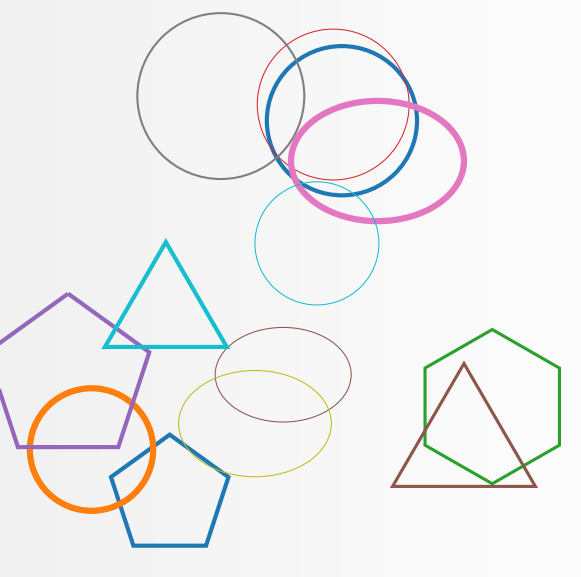[{"shape": "pentagon", "thickness": 2, "radius": 0.53, "center": [0.292, 0.14]}, {"shape": "circle", "thickness": 2, "radius": 0.65, "center": [0.588, 0.79]}, {"shape": "circle", "thickness": 3, "radius": 0.53, "center": [0.157, 0.221]}, {"shape": "hexagon", "thickness": 1.5, "radius": 0.67, "center": [0.847, 0.295]}, {"shape": "circle", "thickness": 0.5, "radius": 0.65, "center": [0.573, 0.818]}, {"shape": "pentagon", "thickness": 2, "radius": 0.73, "center": [0.117, 0.344]}, {"shape": "oval", "thickness": 0.5, "radius": 0.58, "center": [0.487, 0.35]}, {"shape": "triangle", "thickness": 1.5, "radius": 0.71, "center": [0.798, 0.228]}, {"shape": "oval", "thickness": 3, "radius": 0.74, "center": [0.649, 0.72]}, {"shape": "circle", "thickness": 1, "radius": 0.72, "center": [0.38, 0.833]}, {"shape": "oval", "thickness": 0.5, "radius": 0.66, "center": [0.439, 0.266]}, {"shape": "circle", "thickness": 0.5, "radius": 0.53, "center": [0.545, 0.578]}, {"shape": "triangle", "thickness": 2, "radius": 0.61, "center": [0.285, 0.459]}]